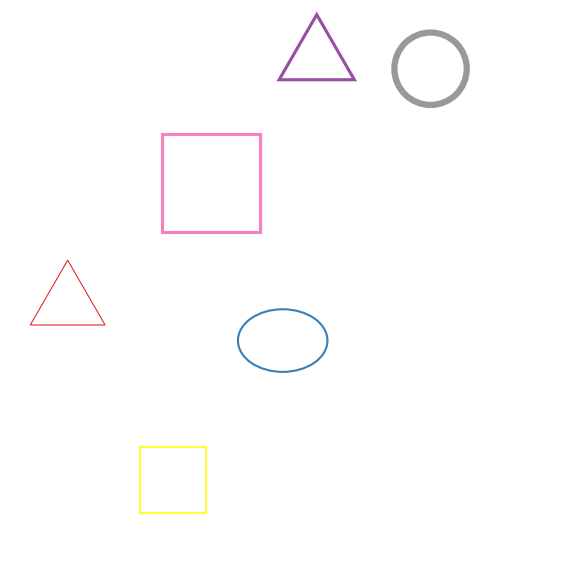[{"shape": "triangle", "thickness": 0.5, "radius": 0.37, "center": [0.117, 0.474]}, {"shape": "oval", "thickness": 1, "radius": 0.39, "center": [0.49, 0.409]}, {"shape": "triangle", "thickness": 1.5, "radius": 0.38, "center": [0.548, 0.899]}, {"shape": "square", "thickness": 1, "radius": 0.29, "center": [0.3, 0.168]}, {"shape": "square", "thickness": 1.5, "radius": 0.42, "center": [0.366, 0.682]}, {"shape": "circle", "thickness": 3, "radius": 0.31, "center": [0.746, 0.88]}]